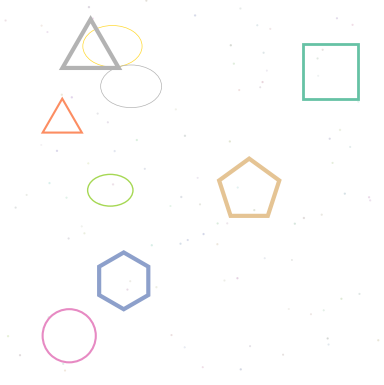[{"shape": "square", "thickness": 2, "radius": 0.35, "center": [0.858, 0.814]}, {"shape": "triangle", "thickness": 1.5, "radius": 0.29, "center": [0.162, 0.685]}, {"shape": "hexagon", "thickness": 3, "radius": 0.37, "center": [0.321, 0.271]}, {"shape": "circle", "thickness": 1.5, "radius": 0.35, "center": [0.18, 0.128]}, {"shape": "oval", "thickness": 1, "radius": 0.29, "center": [0.287, 0.506]}, {"shape": "oval", "thickness": 0.5, "radius": 0.38, "center": [0.292, 0.88]}, {"shape": "pentagon", "thickness": 3, "radius": 0.41, "center": [0.647, 0.506]}, {"shape": "oval", "thickness": 0.5, "radius": 0.4, "center": [0.341, 0.776]}, {"shape": "triangle", "thickness": 3, "radius": 0.42, "center": [0.235, 0.866]}]